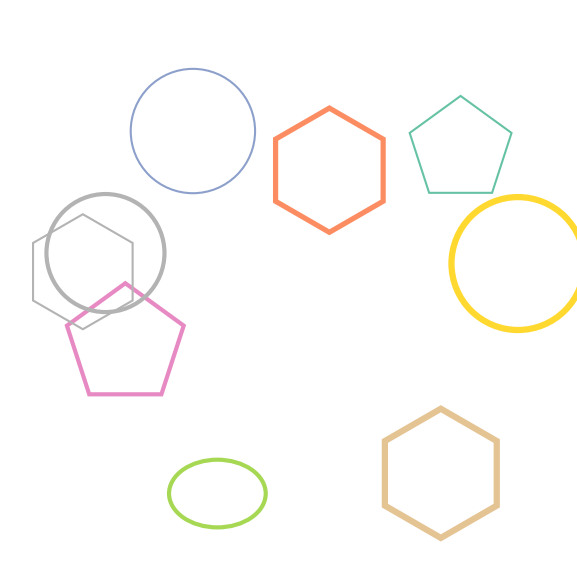[{"shape": "pentagon", "thickness": 1, "radius": 0.46, "center": [0.798, 0.74]}, {"shape": "hexagon", "thickness": 2.5, "radius": 0.54, "center": [0.57, 0.704]}, {"shape": "circle", "thickness": 1, "radius": 0.54, "center": [0.334, 0.772]}, {"shape": "pentagon", "thickness": 2, "radius": 0.53, "center": [0.217, 0.402]}, {"shape": "oval", "thickness": 2, "radius": 0.42, "center": [0.376, 0.145]}, {"shape": "circle", "thickness": 3, "radius": 0.58, "center": [0.897, 0.543]}, {"shape": "hexagon", "thickness": 3, "radius": 0.56, "center": [0.763, 0.179]}, {"shape": "circle", "thickness": 2, "radius": 0.51, "center": [0.183, 0.561]}, {"shape": "hexagon", "thickness": 1, "radius": 0.5, "center": [0.143, 0.529]}]